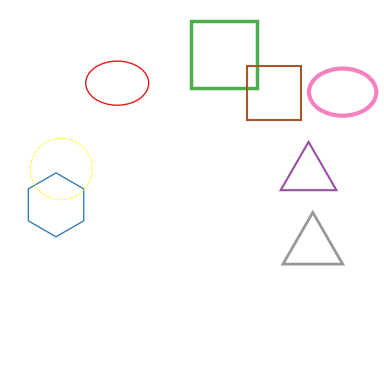[{"shape": "oval", "thickness": 1, "radius": 0.41, "center": [0.304, 0.784]}, {"shape": "hexagon", "thickness": 1, "radius": 0.42, "center": [0.146, 0.468]}, {"shape": "square", "thickness": 2.5, "radius": 0.43, "center": [0.582, 0.859]}, {"shape": "triangle", "thickness": 1.5, "radius": 0.42, "center": [0.801, 0.548]}, {"shape": "circle", "thickness": 0.5, "radius": 0.4, "center": [0.159, 0.561]}, {"shape": "square", "thickness": 1.5, "radius": 0.35, "center": [0.712, 0.759]}, {"shape": "oval", "thickness": 3, "radius": 0.44, "center": [0.89, 0.761]}, {"shape": "triangle", "thickness": 2, "radius": 0.45, "center": [0.812, 0.359]}]